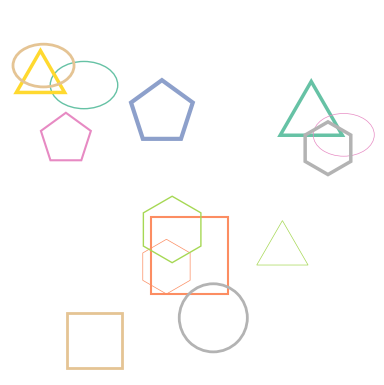[{"shape": "oval", "thickness": 1, "radius": 0.44, "center": [0.218, 0.779]}, {"shape": "triangle", "thickness": 2.5, "radius": 0.47, "center": [0.808, 0.695]}, {"shape": "square", "thickness": 1.5, "radius": 0.5, "center": [0.493, 0.336]}, {"shape": "hexagon", "thickness": 0.5, "radius": 0.36, "center": [0.432, 0.307]}, {"shape": "pentagon", "thickness": 3, "radius": 0.42, "center": [0.421, 0.708]}, {"shape": "pentagon", "thickness": 1.5, "radius": 0.34, "center": [0.171, 0.639]}, {"shape": "oval", "thickness": 0.5, "radius": 0.4, "center": [0.893, 0.65]}, {"shape": "hexagon", "thickness": 1, "radius": 0.43, "center": [0.447, 0.404]}, {"shape": "triangle", "thickness": 0.5, "radius": 0.38, "center": [0.734, 0.35]}, {"shape": "triangle", "thickness": 2.5, "radius": 0.36, "center": [0.105, 0.796]}, {"shape": "square", "thickness": 2, "radius": 0.36, "center": [0.245, 0.116]}, {"shape": "oval", "thickness": 2, "radius": 0.4, "center": [0.113, 0.83]}, {"shape": "hexagon", "thickness": 2.5, "radius": 0.34, "center": [0.852, 0.615]}, {"shape": "circle", "thickness": 2, "radius": 0.44, "center": [0.554, 0.174]}]